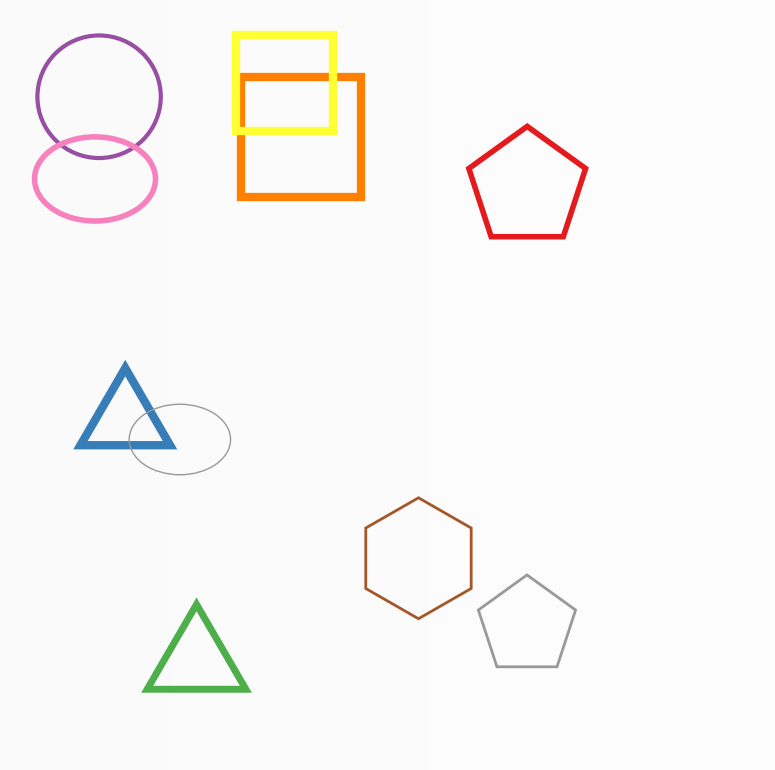[{"shape": "pentagon", "thickness": 2, "radius": 0.4, "center": [0.68, 0.757]}, {"shape": "triangle", "thickness": 3, "radius": 0.33, "center": [0.162, 0.455]}, {"shape": "triangle", "thickness": 2.5, "radius": 0.37, "center": [0.254, 0.142]}, {"shape": "circle", "thickness": 1.5, "radius": 0.4, "center": [0.128, 0.874]}, {"shape": "square", "thickness": 3, "radius": 0.39, "center": [0.388, 0.822]}, {"shape": "square", "thickness": 3, "radius": 0.31, "center": [0.367, 0.892]}, {"shape": "hexagon", "thickness": 1, "radius": 0.39, "center": [0.54, 0.275]}, {"shape": "oval", "thickness": 2, "radius": 0.39, "center": [0.123, 0.768]}, {"shape": "oval", "thickness": 0.5, "radius": 0.33, "center": [0.232, 0.429]}, {"shape": "pentagon", "thickness": 1, "radius": 0.33, "center": [0.68, 0.187]}]